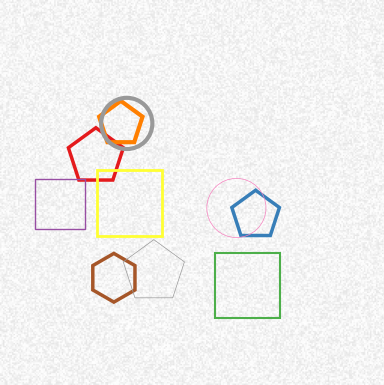[{"shape": "pentagon", "thickness": 2.5, "radius": 0.38, "center": [0.249, 0.593]}, {"shape": "pentagon", "thickness": 2.5, "radius": 0.33, "center": [0.664, 0.441]}, {"shape": "square", "thickness": 1.5, "radius": 0.42, "center": [0.642, 0.258]}, {"shape": "square", "thickness": 1, "radius": 0.32, "center": [0.156, 0.47]}, {"shape": "pentagon", "thickness": 3, "radius": 0.3, "center": [0.314, 0.679]}, {"shape": "square", "thickness": 2, "radius": 0.42, "center": [0.336, 0.473]}, {"shape": "hexagon", "thickness": 2.5, "radius": 0.32, "center": [0.296, 0.279]}, {"shape": "circle", "thickness": 0.5, "radius": 0.38, "center": [0.614, 0.46]}, {"shape": "circle", "thickness": 3, "radius": 0.33, "center": [0.329, 0.679]}, {"shape": "pentagon", "thickness": 0.5, "radius": 0.42, "center": [0.4, 0.294]}]